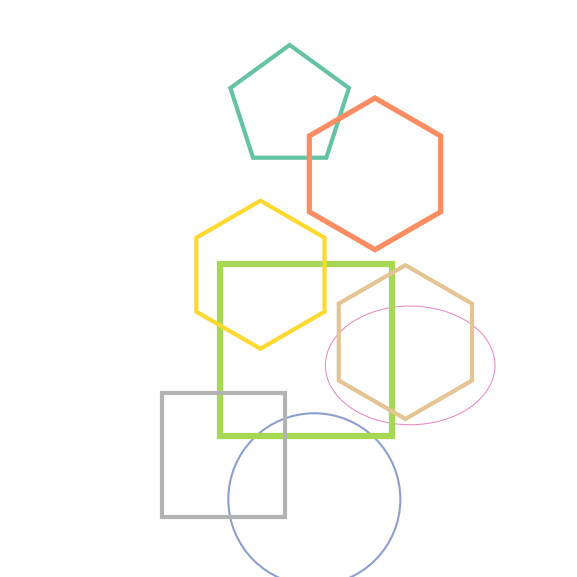[{"shape": "pentagon", "thickness": 2, "radius": 0.54, "center": [0.502, 0.813]}, {"shape": "hexagon", "thickness": 2.5, "radius": 0.66, "center": [0.649, 0.698]}, {"shape": "circle", "thickness": 1, "radius": 0.74, "center": [0.544, 0.135]}, {"shape": "oval", "thickness": 0.5, "radius": 0.73, "center": [0.71, 0.366]}, {"shape": "square", "thickness": 3, "radius": 0.75, "center": [0.53, 0.393]}, {"shape": "hexagon", "thickness": 2, "radius": 0.64, "center": [0.451, 0.523]}, {"shape": "hexagon", "thickness": 2, "radius": 0.67, "center": [0.702, 0.407]}, {"shape": "square", "thickness": 2, "radius": 0.53, "center": [0.387, 0.211]}]